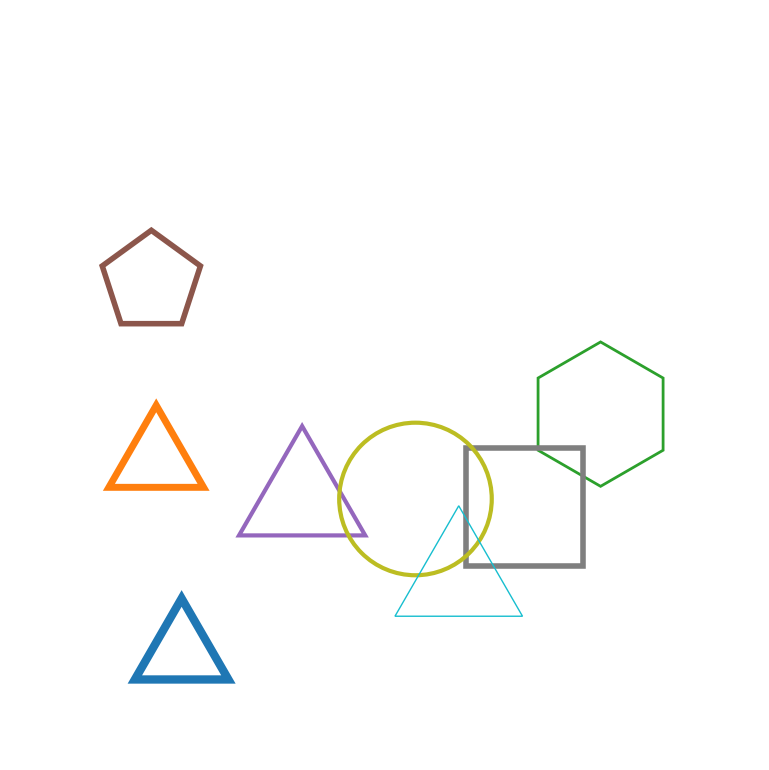[{"shape": "triangle", "thickness": 3, "radius": 0.35, "center": [0.236, 0.153]}, {"shape": "triangle", "thickness": 2.5, "radius": 0.36, "center": [0.203, 0.403]}, {"shape": "hexagon", "thickness": 1, "radius": 0.47, "center": [0.78, 0.462]}, {"shape": "triangle", "thickness": 1.5, "radius": 0.47, "center": [0.392, 0.352]}, {"shape": "pentagon", "thickness": 2, "radius": 0.34, "center": [0.197, 0.634]}, {"shape": "square", "thickness": 2, "radius": 0.38, "center": [0.681, 0.341]}, {"shape": "circle", "thickness": 1.5, "radius": 0.5, "center": [0.54, 0.352]}, {"shape": "triangle", "thickness": 0.5, "radius": 0.48, "center": [0.596, 0.248]}]